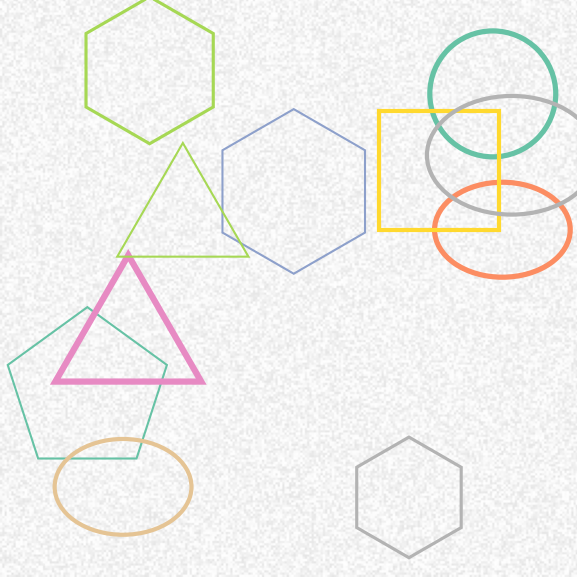[{"shape": "circle", "thickness": 2.5, "radius": 0.55, "center": [0.853, 0.837]}, {"shape": "pentagon", "thickness": 1, "radius": 0.72, "center": [0.151, 0.322]}, {"shape": "oval", "thickness": 2.5, "radius": 0.59, "center": [0.87, 0.601]}, {"shape": "hexagon", "thickness": 1, "radius": 0.71, "center": [0.509, 0.668]}, {"shape": "triangle", "thickness": 3, "radius": 0.73, "center": [0.222, 0.411]}, {"shape": "triangle", "thickness": 1, "radius": 0.66, "center": [0.317, 0.62]}, {"shape": "hexagon", "thickness": 1.5, "radius": 0.64, "center": [0.259, 0.878]}, {"shape": "square", "thickness": 2, "radius": 0.52, "center": [0.76, 0.703]}, {"shape": "oval", "thickness": 2, "radius": 0.59, "center": [0.213, 0.156]}, {"shape": "hexagon", "thickness": 1.5, "radius": 0.52, "center": [0.708, 0.138]}, {"shape": "oval", "thickness": 2, "radius": 0.73, "center": [0.886, 0.73]}]